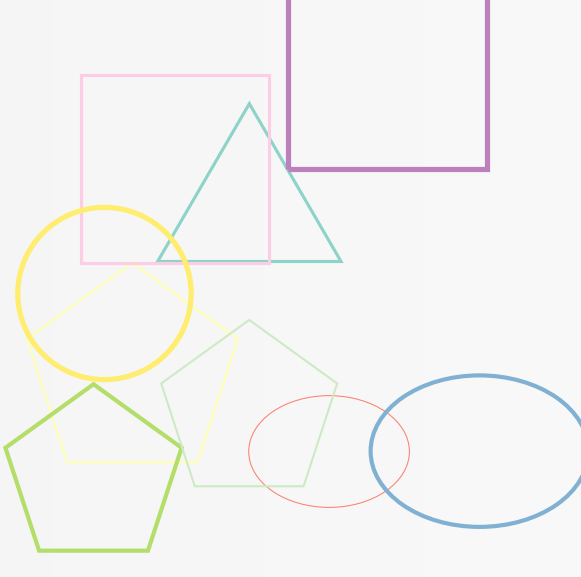[{"shape": "triangle", "thickness": 1.5, "radius": 0.91, "center": [0.429, 0.637]}, {"shape": "pentagon", "thickness": 1, "radius": 0.95, "center": [0.228, 0.353]}, {"shape": "oval", "thickness": 0.5, "radius": 0.69, "center": [0.566, 0.217]}, {"shape": "oval", "thickness": 2, "radius": 0.94, "center": [0.825, 0.218]}, {"shape": "pentagon", "thickness": 2, "radius": 0.8, "center": [0.161, 0.174]}, {"shape": "square", "thickness": 1.5, "radius": 0.81, "center": [0.301, 0.706]}, {"shape": "square", "thickness": 2.5, "radius": 0.85, "center": [0.666, 0.877]}, {"shape": "pentagon", "thickness": 1, "radius": 0.8, "center": [0.429, 0.286]}, {"shape": "circle", "thickness": 2.5, "radius": 0.75, "center": [0.18, 0.491]}]